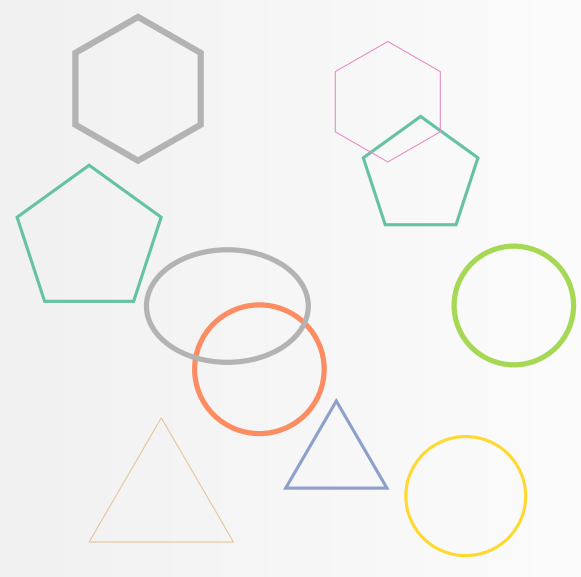[{"shape": "pentagon", "thickness": 1.5, "radius": 0.52, "center": [0.724, 0.694]}, {"shape": "pentagon", "thickness": 1.5, "radius": 0.65, "center": [0.153, 0.583]}, {"shape": "circle", "thickness": 2.5, "radius": 0.56, "center": [0.446, 0.36]}, {"shape": "triangle", "thickness": 1.5, "radius": 0.5, "center": [0.579, 0.204]}, {"shape": "hexagon", "thickness": 0.5, "radius": 0.52, "center": [0.667, 0.823]}, {"shape": "circle", "thickness": 2.5, "radius": 0.51, "center": [0.884, 0.47]}, {"shape": "circle", "thickness": 1.5, "radius": 0.52, "center": [0.801, 0.14]}, {"shape": "triangle", "thickness": 0.5, "radius": 0.72, "center": [0.278, 0.132]}, {"shape": "oval", "thickness": 2.5, "radius": 0.7, "center": [0.391, 0.469]}, {"shape": "hexagon", "thickness": 3, "radius": 0.62, "center": [0.237, 0.845]}]